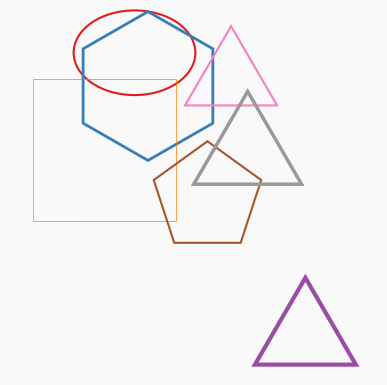[{"shape": "oval", "thickness": 1.5, "radius": 0.79, "center": [0.347, 0.863]}, {"shape": "hexagon", "thickness": 2, "radius": 0.97, "center": [0.382, 0.777]}, {"shape": "triangle", "thickness": 3, "radius": 0.75, "center": [0.788, 0.128]}, {"shape": "square", "thickness": 0.5, "radius": 0.92, "center": [0.271, 0.611]}, {"shape": "pentagon", "thickness": 1.5, "radius": 0.73, "center": [0.535, 0.487]}, {"shape": "triangle", "thickness": 1.5, "radius": 0.69, "center": [0.596, 0.795]}, {"shape": "triangle", "thickness": 2.5, "radius": 0.8, "center": [0.639, 0.602]}]